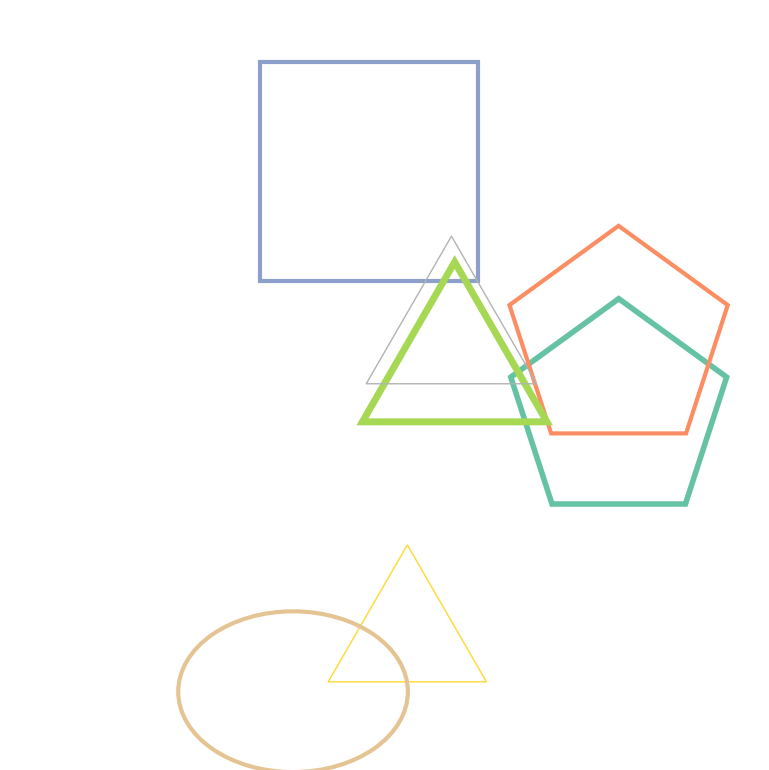[{"shape": "pentagon", "thickness": 2, "radius": 0.74, "center": [0.804, 0.465]}, {"shape": "pentagon", "thickness": 1.5, "radius": 0.75, "center": [0.803, 0.558]}, {"shape": "square", "thickness": 1.5, "radius": 0.71, "center": [0.479, 0.777]}, {"shape": "triangle", "thickness": 2.5, "radius": 0.69, "center": [0.59, 0.521]}, {"shape": "triangle", "thickness": 0.5, "radius": 0.59, "center": [0.529, 0.174]}, {"shape": "oval", "thickness": 1.5, "radius": 0.75, "center": [0.381, 0.102]}, {"shape": "triangle", "thickness": 0.5, "radius": 0.64, "center": [0.586, 0.565]}]